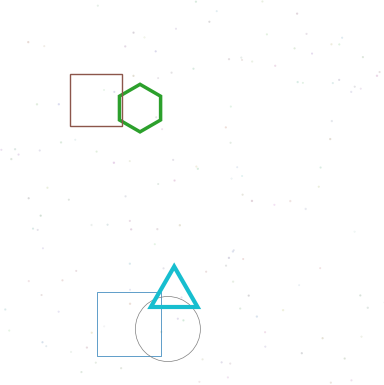[{"shape": "square", "thickness": 0.5, "radius": 0.41, "center": [0.334, 0.157]}, {"shape": "hexagon", "thickness": 2.5, "radius": 0.31, "center": [0.364, 0.719]}, {"shape": "square", "thickness": 1, "radius": 0.34, "center": [0.249, 0.741]}, {"shape": "circle", "thickness": 0.5, "radius": 0.42, "center": [0.436, 0.145]}, {"shape": "triangle", "thickness": 3, "radius": 0.35, "center": [0.452, 0.238]}]